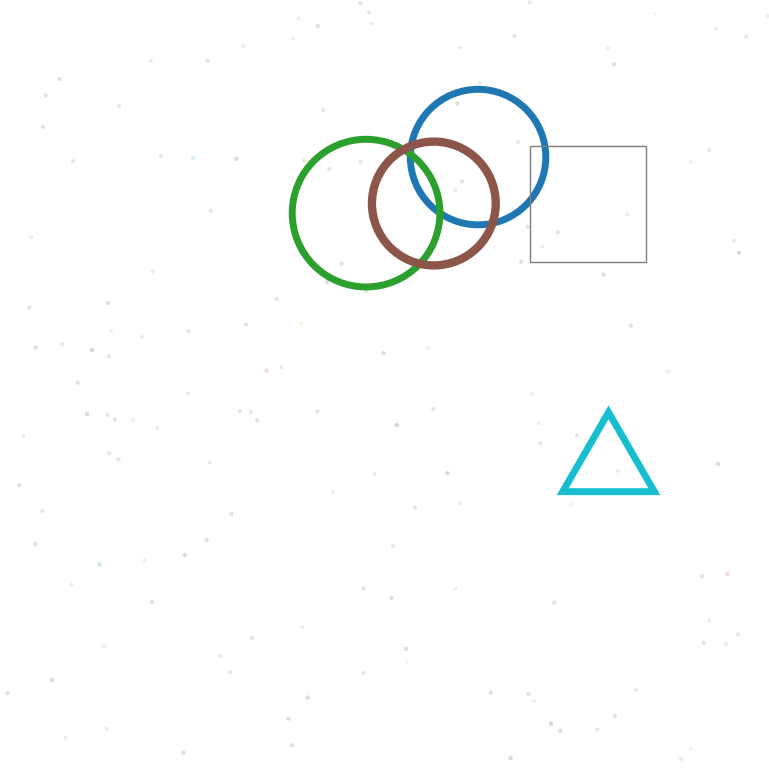[{"shape": "circle", "thickness": 2.5, "radius": 0.44, "center": [0.621, 0.796]}, {"shape": "circle", "thickness": 2.5, "radius": 0.48, "center": [0.475, 0.723]}, {"shape": "circle", "thickness": 3, "radius": 0.4, "center": [0.563, 0.736]}, {"shape": "square", "thickness": 0.5, "radius": 0.38, "center": [0.763, 0.735]}, {"shape": "triangle", "thickness": 2.5, "radius": 0.34, "center": [0.79, 0.396]}]